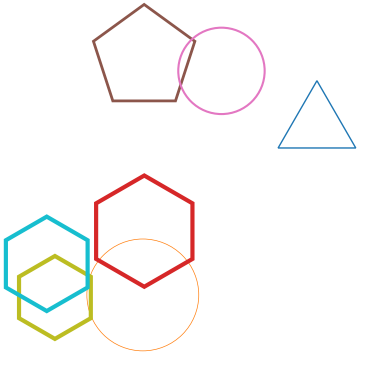[{"shape": "triangle", "thickness": 1, "radius": 0.58, "center": [0.823, 0.674]}, {"shape": "circle", "thickness": 0.5, "radius": 0.73, "center": [0.371, 0.234]}, {"shape": "hexagon", "thickness": 3, "radius": 0.72, "center": [0.375, 0.4]}, {"shape": "pentagon", "thickness": 2, "radius": 0.69, "center": [0.374, 0.85]}, {"shape": "circle", "thickness": 1.5, "radius": 0.56, "center": [0.575, 0.816]}, {"shape": "hexagon", "thickness": 3, "radius": 0.54, "center": [0.143, 0.227]}, {"shape": "hexagon", "thickness": 3, "radius": 0.61, "center": [0.121, 0.315]}]